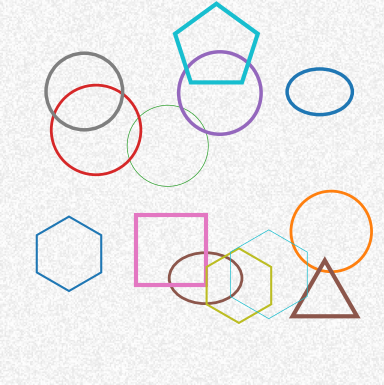[{"shape": "hexagon", "thickness": 1.5, "radius": 0.48, "center": [0.179, 0.341]}, {"shape": "oval", "thickness": 2.5, "radius": 0.42, "center": [0.83, 0.762]}, {"shape": "circle", "thickness": 2, "radius": 0.52, "center": [0.86, 0.399]}, {"shape": "circle", "thickness": 0.5, "radius": 0.53, "center": [0.436, 0.621]}, {"shape": "circle", "thickness": 2, "radius": 0.58, "center": [0.25, 0.662]}, {"shape": "circle", "thickness": 2.5, "radius": 0.54, "center": [0.571, 0.758]}, {"shape": "oval", "thickness": 2, "radius": 0.47, "center": [0.534, 0.277]}, {"shape": "triangle", "thickness": 3, "radius": 0.48, "center": [0.844, 0.227]}, {"shape": "square", "thickness": 3, "radius": 0.46, "center": [0.444, 0.351]}, {"shape": "circle", "thickness": 2.5, "radius": 0.5, "center": [0.219, 0.762]}, {"shape": "hexagon", "thickness": 1.5, "radius": 0.48, "center": [0.621, 0.258]}, {"shape": "pentagon", "thickness": 3, "radius": 0.56, "center": [0.562, 0.877]}, {"shape": "hexagon", "thickness": 0.5, "radius": 0.58, "center": [0.698, 0.288]}]